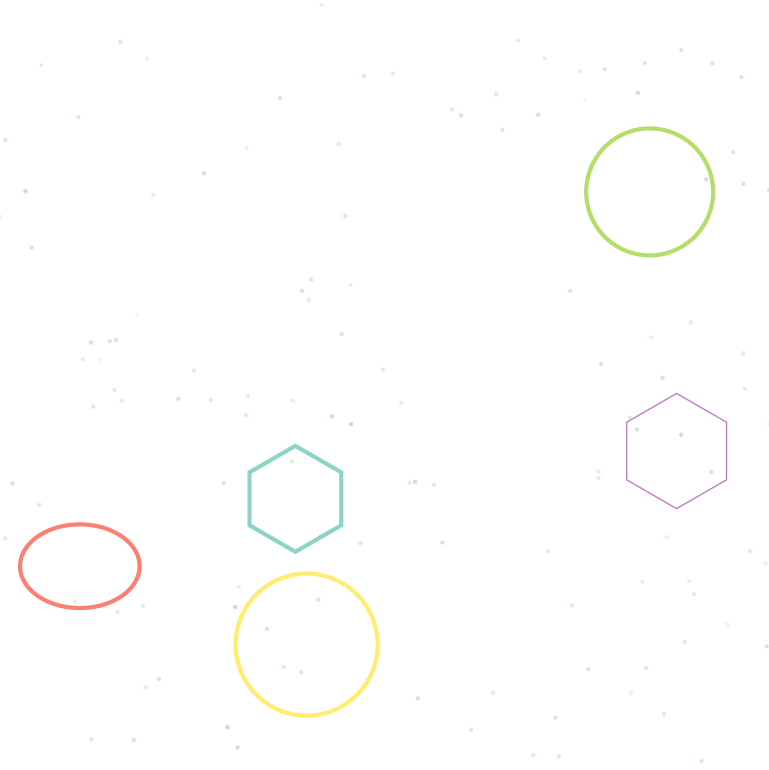[{"shape": "hexagon", "thickness": 1.5, "radius": 0.34, "center": [0.384, 0.352]}, {"shape": "oval", "thickness": 1.5, "radius": 0.39, "center": [0.104, 0.265]}, {"shape": "circle", "thickness": 1.5, "radius": 0.41, "center": [0.844, 0.751]}, {"shape": "hexagon", "thickness": 0.5, "radius": 0.37, "center": [0.879, 0.414]}, {"shape": "circle", "thickness": 1.5, "radius": 0.46, "center": [0.398, 0.163]}]